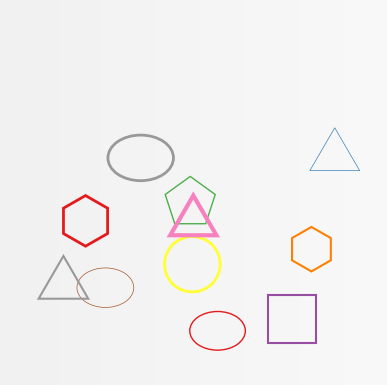[{"shape": "oval", "thickness": 1, "radius": 0.36, "center": [0.561, 0.141]}, {"shape": "hexagon", "thickness": 2, "radius": 0.33, "center": [0.221, 0.426]}, {"shape": "triangle", "thickness": 0.5, "radius": 0.37, "center": [0.864, 0.594]}, {"shape": "pentagon", "thickness": 1, "radius": 0.34, "center": [0.491, 0.474]}, {"shape": "square", "thickness": 1.5, "radius": 0.31, "center": [0.753, 0.172]}, {"shape": "hexagon", "thickness": 1.5, "radius": 0.29, "center": [0.804, 0.353]}, {"shape": "circle", "thickness": 2, "radius": 0.36, "center": [0.496, 0.314]}, {"shape": "oval", "thickness": 0.5, "radius": 0.37, "center": [0.272, 0.253]}, {"shape": "triangle", "thickness": 3, "radius": 0.34, "center": [0.499, 0.423]}, {"shape": "oval", "thickness": 2, "radius": 0.42, "center": [0.363, 0.59]}, {"shape": "triangle", "thickness": 1.5, "radius": 0.37, "center": [0.164, 0.261]}]